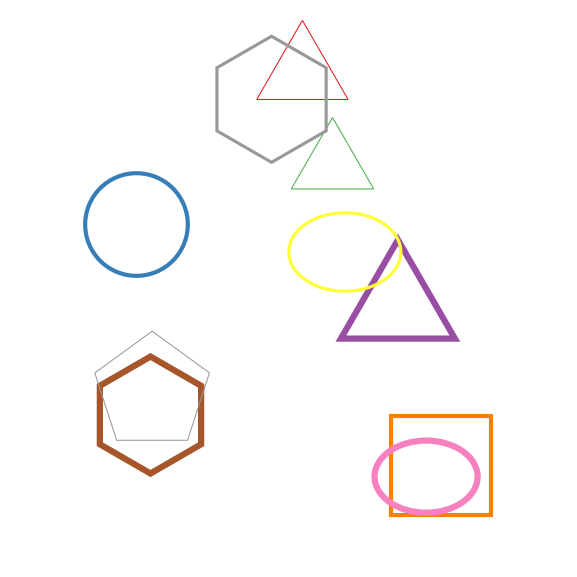[{"shape": "triangle", "thickness": 0.5, "radius": 0.46, "center": [0.524, 0.873]}, {"shape": "circle", "thickness": 2, "radius": 0.44, "center": [0.236, 0.61]}, {"shape": "triangle", "thickness": 0.5, "radius": 0.41, "center": [0.576, 0.713]}, {"shape": "triangle", "thickness": 3, "radius": 0.57, "center": [0.689, 0.47]}, {"shape": "square", "thickness": 2, "radius": 0.43, "center": [0.764, 0.193]}, {"shape": "oval", "thickness": 1.5, "radius": 0.48, "center": [0.597, 0.563]}, {"shape": "hexagon", "thickness": 3, "radius": 0.51, "center": [0.261, 0.28]}, {"shape": "oval", "thickness": 3, "radius": 0.45, "center": [0.738, 0.174]}, {"shape": "pentagon", "thickness": 0.5, "radius": 0.52, "center": [0.263, 0.321]}, {"shape": "hexagon", "thickness": 1.5, "radius": 0.55, "center": [0.47, 0.827]}]